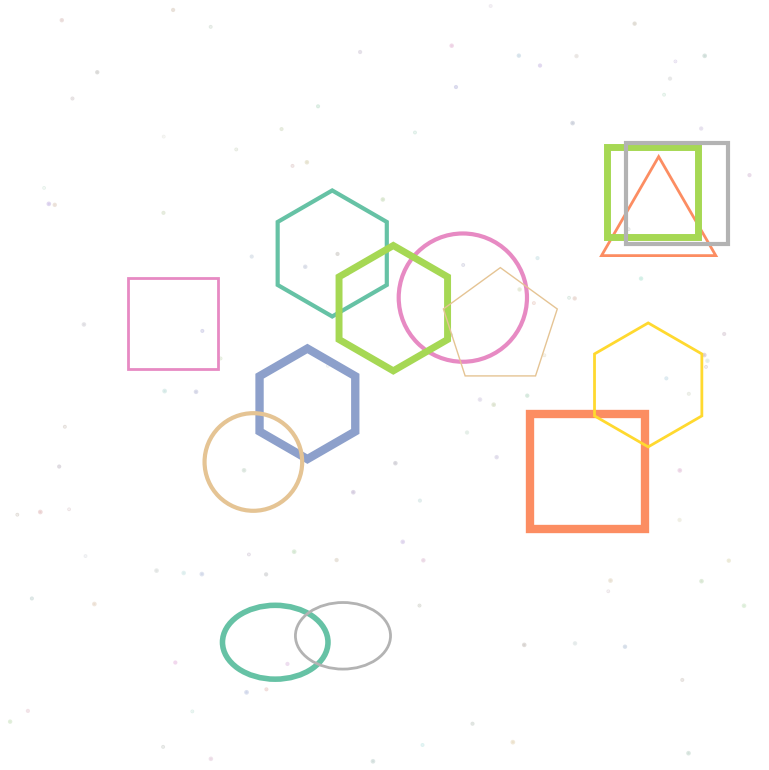[{"shape": "hexagon", "thickness": 1.5, "radius": 0.41, "center": [0.431, 0.671]}, {"shape": "oval", "thickness": 2, "radius": 0.34, "center": [0.357, 0.166]}, {"shape": "square", "thickness": 3, "radius": 0.37, "center": [0.763, 0.387]}, {"shape": "triangle", "thickness": 1, "radius": 0.43, "center": [0.855, 0.711]}, {"shape": "hexagon", "thickness": 3, "radius": 0.36, "center": [0.399, 0.476]}, {"shape": "square", "thickness": 1, "radius": 0.29, "center": [0.225, 0.58]}, {"shape": "circle", "thickness": 1.5, "radius": 0.42, "center": [0.601, 0.613]}, {"shape": "hexagon", "thickness": 2.5, "radius": 0.41, "center": [0.511, 0.6]}, {"shape": "square", "thickness": 2.5, "radius": 0.29, "center": [0.847, 0.751]}, {"shape": "hexagon", "thickness": 1, "radius": 0.4, "center": [0.842, 0.5]}, {"shape": "pentagon", "thickness": 0.5, "radius": 0.39, "center": [0.65, 0.575]}, {"shape": "circle", "thickness": 1.5, "radius": 0.32, "center": [0.329, 0.4]}, {"shape": "oval", "thickness": 1, "radius": 0.31, "center": [0.445, 0.174]}, {"shape": "square", "thickness": 1.5, "radius": 0.33, "center": [0.88, 0.749]}]